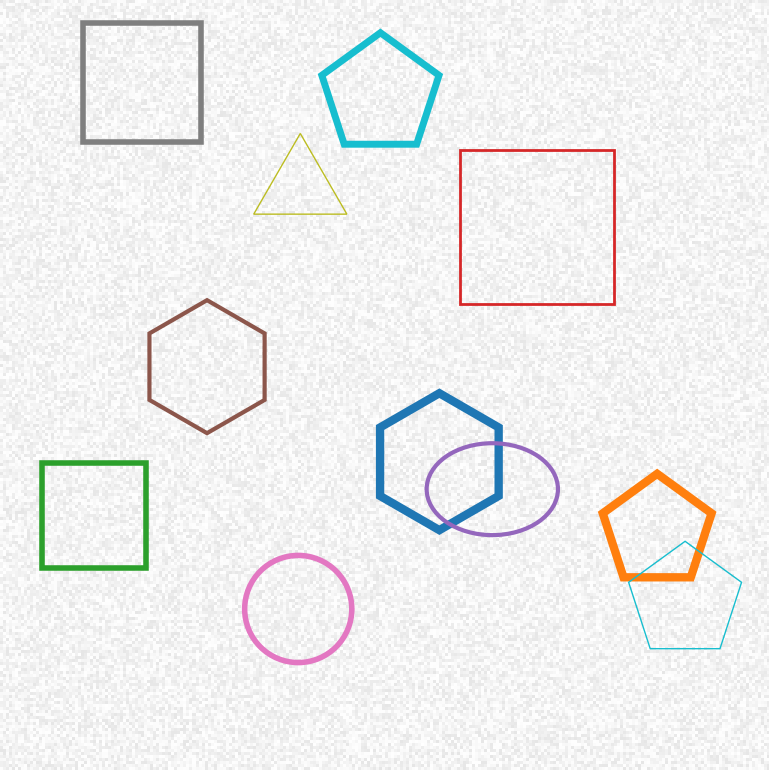[{"shape": "hexagon", "thickness": 3, "radius": 0.44, "center": [0.571, 0.4]}, {"shape": "pentagon", "thickness": 3, "radius": 0.37, "center": [0.853, 0.31]}, {"shape": "square", "thickness": 2, "radius": 0.34, "center": [0.122, 0.33]}, {"shape": "square", "thickness": 1, "radius": 0.5, "center": [0.698, 0.705]}, {"shape": "oval", "thickness": 1.5, "radius": 0.43, "center": [0.639, 0.365]}, {"shape": "hexagon", "thickness": 1.5, "radius": 0.43, "center": [0.269, 0.524]}, {"shape": "circle", "thickness": 2, "radius": 0.35, "center": [0.387, 0.209]}, {"shape": "square", "thickness": 2, "radius": 0.38, "center": [0.185, 0.893]}, {"shape": "triangle", "thickness": 0.5, "radius": 0.35, "center": [0.39, 0.757]}, {"shape": "pentagon", "thickness": 2.5, "radius": 0.4, "center": [0.494, 0.877]}, {"shape": "pentagon", "thickness": 0.5, "radius": 0.39, "center": [0.89, 0.22]}]